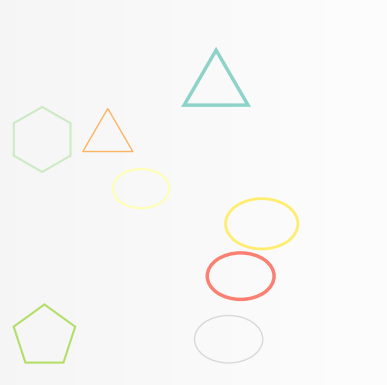[{"shape": "triangle", "thickness": 2.5, "radius": 0.48, "center": [0.558, 0.775]}, {"shape": "oval", "thickness": 1.5, "radius": 0.36, "center": [0.364, 0.51]}, {"shape": "oval", "thickness": 2.5, "radius": 0.43, "center": [0.621, 0.283]}, {"shape": "triangle", "thickness": 1, "radius": 0.37, "center": [0.278, 0.644]}, {"shape": "pentagon", "thickness": 1.5, "radius": 0.42, "center": [0.115, 0.126]}, {"shape": "oval", "thickness": 1, "radius": 0.44, "center": [0.59, 0.119]}, {"shape": "hexagon", "thickness": 1.5, "radius": 0.42, "center": [0.109, 0.638]}, {"shape": "oval", "thickness": 2, "radius": 0.47, "center": [0.675, 0.419]}]